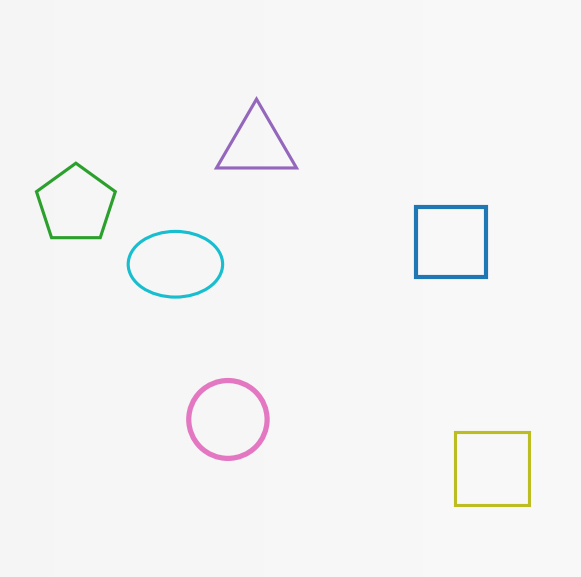[{"shape": "square", "thickness": 2, "radius": 0.3, "center": [0.776, 0.581]}, {"shape": "pentagon", "thickness": 1.5, "radius": 0.36, "center": [0.131, 0.645]}, {"shape": "triangle", "thickness": 1.5, "radius": 0.4, "center": [0.441, 0.748]}, {"shape": "circle", "thickness": 2.5, "radius": 0.34, "center": [0.392, 0.273]}, {"shape": "square", "thickness": 1.5, "radius": 0.32, "center": [0.847, 0.188]}, {"shape": "oval", "thickness": 1.5, "radius": 0.41, "center": [0.302, 0.542]}]